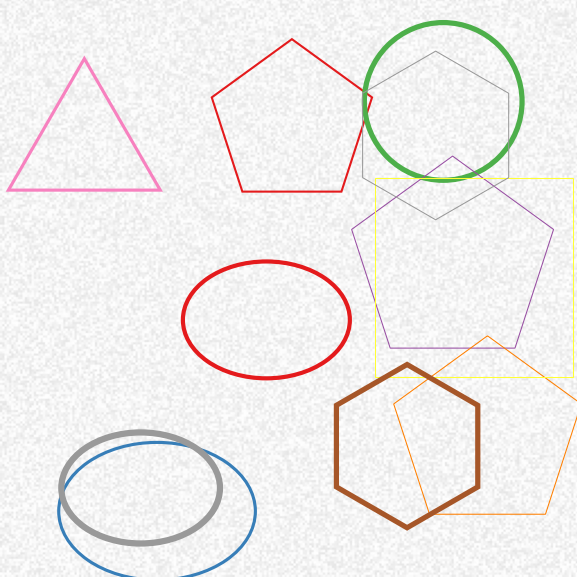[{"shape": "pentagon", "thickness": 1, "radius": 0.73, "center": [0.505, 0.785]}, {"shape": "oval", "thickness": 2, "radius": 0.72, "center": [0.461, 0.445]}, {"shape": "oval", "thickness": 1.5, "radius": 0.85, "center": [0.272, 0.114]}, {"shape": "circle", "thickness": 2.5, "radius": 0.68, "center": [0.767, 0.823]}, {"shape": "pentagon", "thickness": 0.5, "radius": 0.92, "center": [0.784, 0.545]}, {"shape": "pentagon", "thickness": 0.5, "radius": 0.85, "center": [0.844, 0.247]}, {"shape": "square", "thickness": 0.5, "radius": 0.86, "center": [0.82, 0.519]}, {"shape": "hexagon", "thickness": 2.5, "radius": 0.71, "center": [0.705, 0.227]}, {"shape": "triangle", "thickness": 1.5, "radius": 0.76, "center": [0.146, 0.746]}, {"shape": "hexagon", "thickness": 0.5, "radius": 0.73, "center": [0.754, 0.765]}, {"shape": "oval", "thickness": 3, "radius": 0.69, "center": [0.244, 0.154]}]